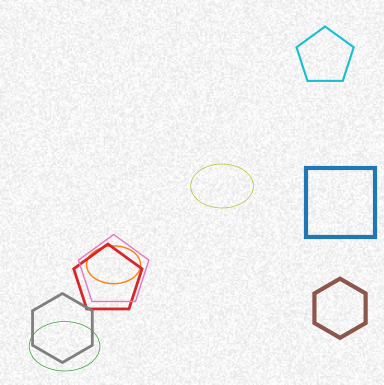[{"shape": "square", "thickness": 3, "radius": 0.45, "center": [0.884, 0.474]}, {"shape": "oval", "thickness": 1, "radius": 0.35, "center": [0.295, 0.312]}, {"shape": "oval", "thickness": 0.5, "radius": 0.46, "center": [0.168, 0.101]}, {"shape": "pentagon", "thickness": 2, "radius": 0.47, "center": [0.28, 0.273]}, {"shape": "hexagon", "thickness": 3, "radius": 0.38, "center": [0.883, 0.199]}, {"shape": "pentagon", "thickness": 1, "radius": 0.48, "center": [0.295, 0.295]}, {"shape": "hexagon", "thickness": 2, "radius": 0.45, "center": [0.162, 0.148]}, {"shape": "oval", "thickness": 0.5, "radius": 0.41, "center": [0.577, 0.517]}, {"shape": "pentagon", "thickness": 1.5, "radius": 0.39, "center": [0.844, 0.853]}]